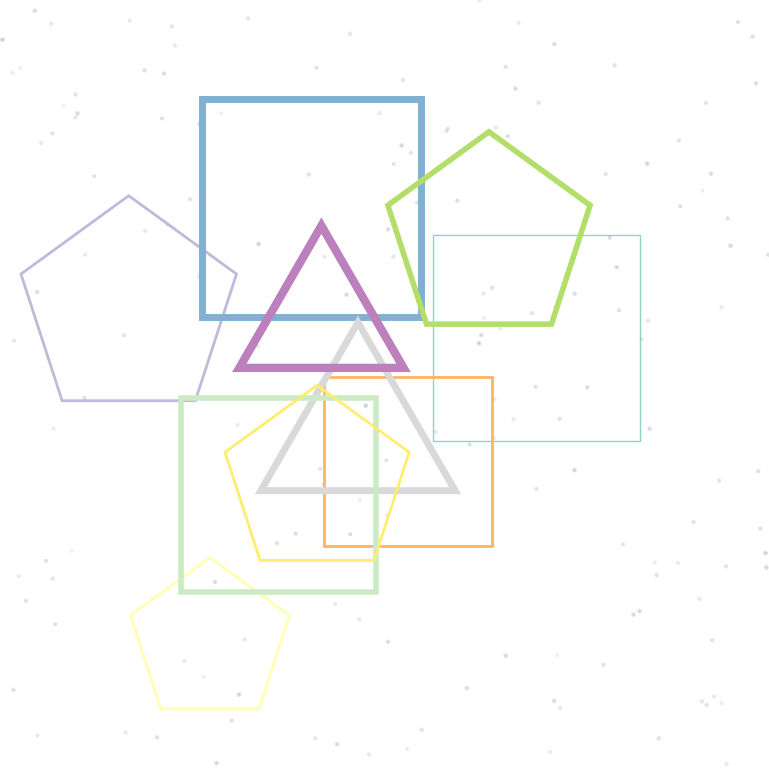[{"shape": "square", "thickness": 0.5, "radius": 0.67, "center": [0.697, 0.561]}, {"shape": "pentagon", "thickness": 1, "radius": 0.54, "center": [0.273, 0.167]}, {"shape": "pentagon", "thickness": 1, "radius": 0.74, "center": [0.167, 0.599]}, {"shape": "square", "thickness": 2.5, "radius": 0.71, "center": [0.404, 0.73]}, {"shape": "square", "thickness": 1, "radius": 0.55, "center": [0.53, 0.401]}, {"shape": "pentagon", "thickness": 2, "radius": 0.69, "center": [0.635, 0.691]}, {"shape": "triangle", "thickness": 2.5, "radius": 0.73, "center": [0.465, 0.436]}, {"shape": "triangle", "thickness": 3, "radius": 0.62, "center": [0.417, 0.584]}, {"shape": "square", "thickness": 2, "radius": 0.63, "center": [0.362, 0.357]}, {"shape": "pentagon", "thickness": 1, "radius": 0.63, "center": [0.412, 0.374]}]